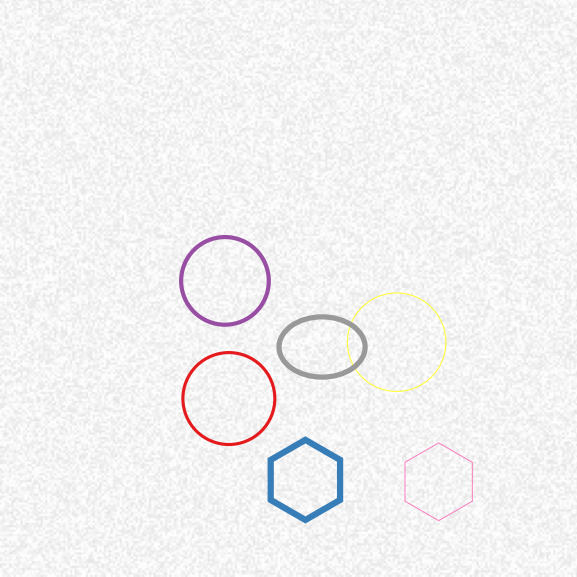[{"shape": "circle", "thickness": 1.5, "radius": 0.4, "center": [0.396, 0.309]}, {"shape": "hexagon", "thickness": 3, "radius": 0.35, "center": [0.529, 0.168]}, {"shape": "circle", "thickness": 2, "radius": 0.38, "center": [0.39, 0.513]}, {"shape": "circle", "thickness": 0.5, "radius": 0.43, "center": [0.687, 0.407]}, {"shape": "hexagon", "thickness": 0.5, "radius": 0.34, "center": [0.76, 0.165]}, {"shape": "oval", "thickness": 2.5, "radius": 0.37, "center": [0.558, 0.398]}]